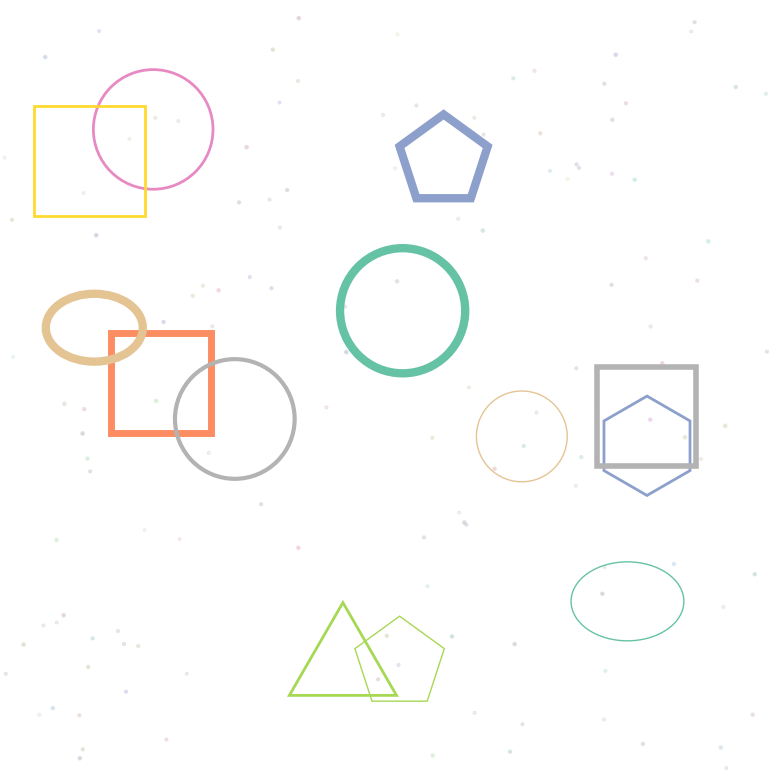[{"shape": "circle", "thickness": 3, "radius": 0.41, "center": [0.523, 0.596]}, {"shape": "oval", "thickness": 0.5, "radius": 0.37, "center": [0.815, 0.219]}, {"shape": "square", "thickness": 2.5, "radius": 0.33, "center": [0.209, 0.503]}, {"shape": "pentagon", "thickness": 3, "radius": 0.3, "center": [0.576, 0.791]}, {"shape": "hexagon", "thickness": 1, "radius": 0.32, "center": [0.84, 0.421]}, {"shape": "circle", "thickness": 1, "radius": 0.39, "center": [0.199, 0.832]}, {"shape": "pentagon", "thickness": 0.5, "radius": 0.31, "center": [0.519, 0.139]}, {"shape": "triangle", "thickness": 1, "radius": 0.4, "center": [0.445, 0.137]}, {"shape": "square", "thickness": 1, "radius": 0.36, "center": [0.116, 0.791]}, {"shape": "circle", "thickness": 0.5, "radius": 0.29, "center": [0.678, 0.433]}, {"shape": "oval", "thickness": 3, "radius": 0.31, "center": [0.122, 0.574]}, {"shape": "square", "thickness": 2, "radius": 0.32, "center": [0.84, 0.459]}, {"shape": "circle", "thickness": 1.5, "radius": 0.39, "center": [0.305, 0.456]}]